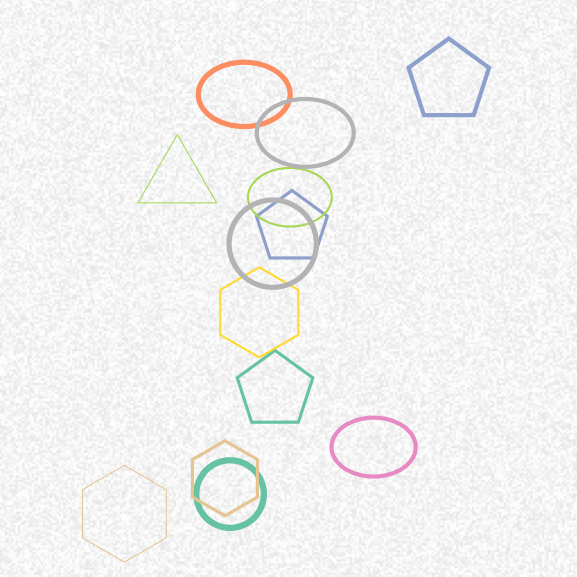[{"shape": "pentagon", "thickness": 1.5, "radius": 0.34, "center": [0.476, 0.324]}, {"shape": "circle", "thickness": 3, "radius": 0.29, "center": [0.398, 0.144]}, {"shape": "oval", "thickness": 2.5, "radius": 0.4, "center": [0.423, 0.836]}, {"shape": "pentagon", "thickness": 1.5, "radius": 0.32, "center": [0.505, 0.605]}, {"shape": "pentagon", "thickness": 2, "radius": 0.37, "center": [0.777, 0.859]}, {"shape": "oval", "thickness": 2, "radius": 0.36, "center": [0.647, 0.225]}, {"shape": "triangle", "thickness": 0.5, "radius": 0.39, "center": [0.307, 0.687]}, {"shape": "oval", "thickness": 1, "radius": 0.36, "center": [0.502, 0.658]}, {"shape": "hexagon", "thickness": 1, "radius": 0.39, "center": [0.449, 0.458]}, {"shape": "hexagon", "thickness": 0.5, "radius": 0.42, "center": [0.215, 0.11]}, {"shape": "hexagon", "thickness": 1.5, "radius": 0.32, "center": [0.39, 0.171]}, {"shape": "circle", "thickness": 2.5, "radius": 0.38, "center": [0.472, 0.577]}, {"shape": "oval", "thickness": 2, "radius": 0.42, "center": [0.529, 0.769]}]